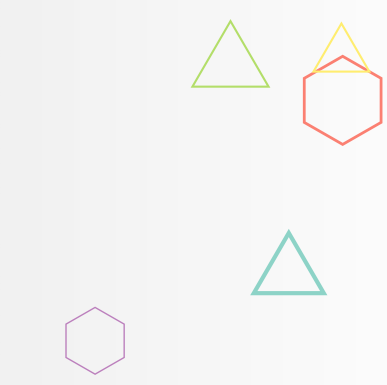[{"shape": "triangle", "thickness": 3, "radius": 0.52, "center": [0.745, 0.291]}, {"shape": "hexagon", "thickness": 2, "radius": 0.57, "center": [0.884, 0.739]}, {"shape": "triangle", "thickness": 1.5, "radius": 0.57, "center": [0.595, 0.832]}, {"shape": "hexagon", "thickness": 1, "radius": 0.43, "center": [0.245, 0.115]}, {"shape": "triangle", "thickness": 1.5, "radius": 0.42, "center": [0.881, 0.856]}]